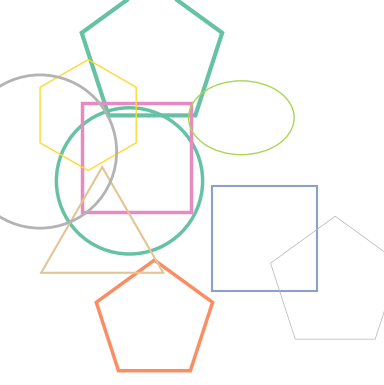[{"shape": "circle", "thickness": 2.5, "radius": 0.95, "center": [0.336, 0.53]}, {"shape": "pentagon", "thickness": 3, "radius": 0.96, "center": [0.395, 0.855]}, {"shape": "pentagon", "thickness": 2.5, "radius": 0.79, "center": [0.401, 0.166]}, {"shape": "square", "thickness": 1.5, "radius": 0.68, "center": [0.687, 0.381]}, {"shape": "square", "thickness": 2.5, "radius": 0.71, "center": [0.355, 0.591]}, {"shape": "oval", "thickness": 1, "radius": 0.69, "center": [0.627, 0.694]}, {"shape": "hexagon", "thickness": 1, "radius": 0.72, "center": [0.229, 0.701]}, {"shape": "triangle", "thickness": 1.5, "radius": 0.92, "center": [0.265, 0.383]}, {"shape": "pentagon", "thickness": 0.5, "radius": 0.88, "center": [0.871, 0.262]}, {"shape": "circle", "thickness": 2, "radius": 1.0, "center": [0.104, 0.606]}]